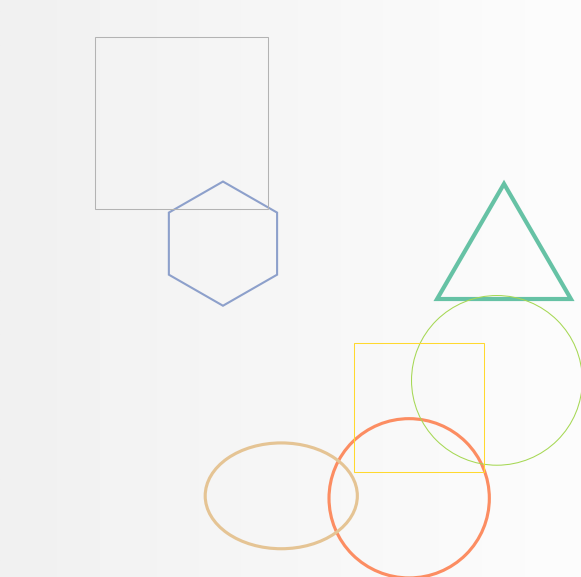[{"shape": "triangle", "thickness": 2, "radius": 0.66, "center": [0.867, 0.548]}, {"shape": "circle", "thickness": 1.5, "radius": 0.69, "center": [0.704, 0.136]}, {"shape": "hexagon", "thickness": 1, "radius": 0.54, "center": [0.384, 0.577]}, {"shape": "circle", "thickness": 0.5, "radius": 0.73, "center": [0.855, 0.34]}, {"shape": "square", "thickness": 0.5, "radius": 0.56, "center": [0.721, 0.294]}, {"shape": "oval", "thickness": 1.5, "radius": 0.65, "center": [0.484, 0.141]}, {"shape": "square", "thickness": 0.5, "radius": 0.74, "center": [0.312, 0.787]}]